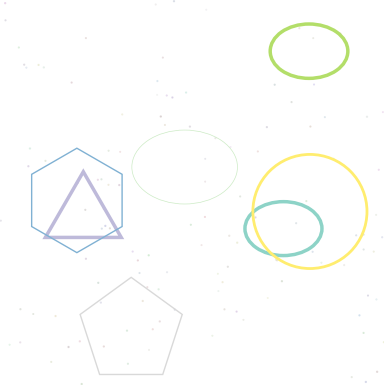[{"shape": "oval", "thickness": 2.5, "radius": 0.5, "center": [0.736, 0.406]}, {"shape": "triangle", "thickness": 2.5, "radius": 0.57, "center": [0.216, 0.44]}, {"shape": "hexagon", "thickness": 1, "radius": 0.68, "center": [0.2, 0.479]}, {"shape": "oval", "thickness": 2.5, "radius": 0.5, "center": [0.803, 0.867]}, {"shape": "pentagon", "thickness": 1, "radius": 0.7, "center": [0.341, 0.14]}, {"shape": "oval", "thickness": 0.5, "radius": 0.69, "center": [0.48, 0.566]}, {"shape": "circle", "thickness": 2, "radius": 0.74, "center": [0.805, 0.451]}]